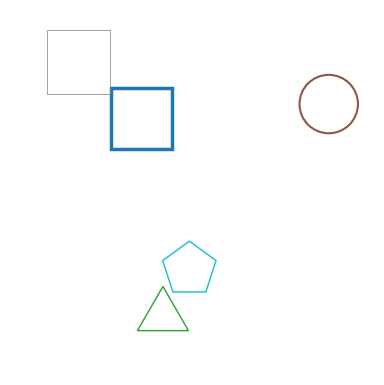[{"shape": "square", "thickness": 2.5, "radius": 0.4, "center": [0.367, 0.692]}, {"shape": "triangle", "thickness": 1, "radius": 0.38, "center": [0.423, 0.179]}, {"shape": "circle", "thickness": 1.5, "radius": 0.38, "center": [0.854, 0.73]}, {"shape": "square", "thickness": 0.5, "radius": 0.41, "center": [0.203, 0.839]}, {"shape": "pentagon", "thickness": 1, "radius": 0.36, "center": [0.492, 0.301]}]